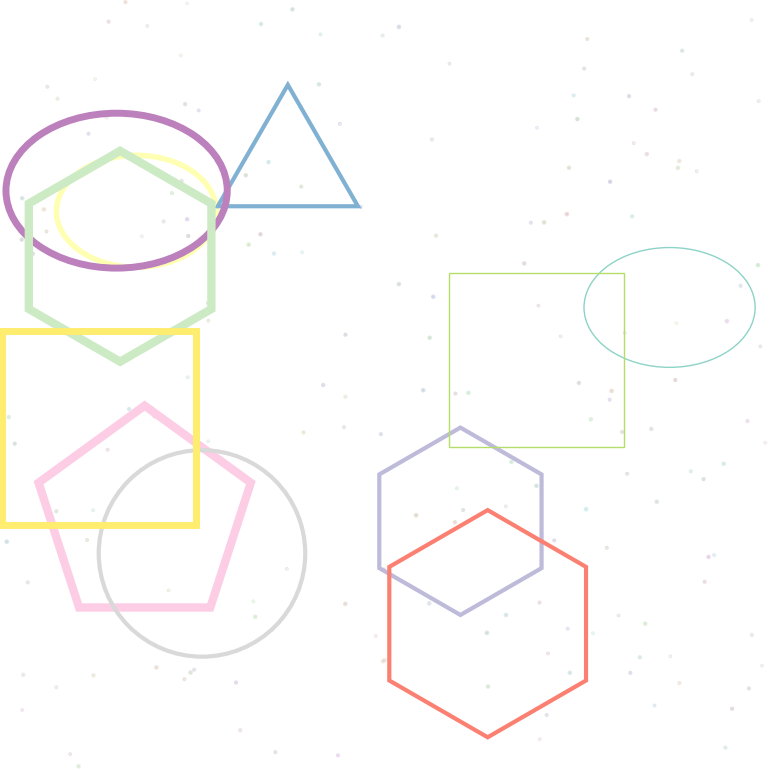[{"shape": "oval", "thickness": 0.5, "radius": 0.56, "center": [0.87, 0.601]}, {"shape": "oval", "thickness": 2, "radius": 0.52, "center": [0.177, 0.726]}, {"shape": "hexagon", "thickness": 1.5, "radius": 0.61, "center": [0.598, 0.323]}, {"shape": "hexagon", "thickness": 1.5, "radius": 0.74, "center": [0.633, 0.19]}, {"shape": "triangle", "thickness": 1.5, "radius": 0.53, "center": [0.374, 0.785]}, {"shape": "square", "thickness": 0.5, "radius": 0.57, "center": [0.696, 0.532]}, {"shape": "pentagon", "thickness": 3, "radius": 0.72, "center": [0.188, 0.328]}, {"shape": "circle", "thickness": 1.5, "radius": 0.67, "center": [0.262, 0.281]}, {"shape": "oval", "thickness": 2.5, "radius": 0.72, "center": [0.151, 0.752]}, {"shape": "hexagon", "thickness": 3, "radius": 0.68, "center": [0.156, 0.667]}, {"shape": "square", "thickness": 2.5, "radius": 0.63, "center": [0.129, 0.444]}]